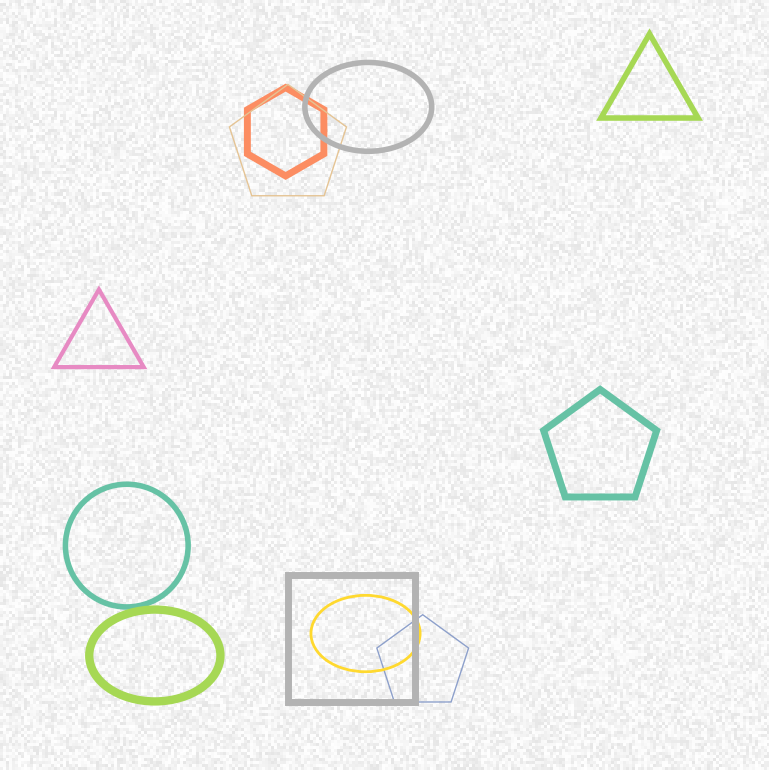[{"shape": "circle", "thickness": 2, "radius": 0.4, "center": [0.165, 0.291]}, {"shape": "pentagon", "thickness": 2.5, "radius": 0.39, "center": [0.779, 0.417]}, {"shape": "hexagon", "thickness": 2.5, "radius": 0.29, "center": [0.371, 0.829]}, {"shape": "pentagon", "thickness": 0.5, "radius": 0.31, "center": [0.549, 0.139]}, {"shape": "triangle", "thickness": 1.5, "radius": 0.34, "center": [0.128, 0.557]}, {"shape": "oval", "thickness": 3, "radius": 0.43, "center": [0.201, 0.149]}, {"shape": "triangle", "thickness": 2, "radius": 0.36, "center": [0.844, 0.883]}, {"shape": "oval", "thickness": 1, "radius": 0.35, "center": [0.475, 0.177]}, {"shape": "pentagon", "thickness": 0.5, "radius": 0.4, "center": [0.374, 0.81]}, {"shape": "oval", "thickness": 2, "radius": 0.41, "center": [0.478, 0.861]}, {"shape": "square", "thickness": 2.5, "radius": 0.41, "center": [0.456, 0.171]}]